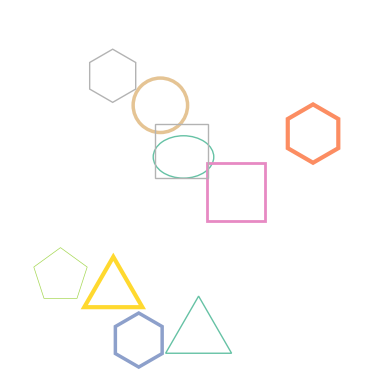[{"shape": "triangle", "thickness": 1, "radius": 0.49, "center": [0.516, 0.132]}, {"shape": "oval", "thickness": 1, "radius": 0.39, "center": [0.477, 0.592]}, {"shape": "hexagon", "thickness": 3, "radius": 0.38, "center": [0.813, 0.653]}, {"shape": "hexagon", "thickness": 2.5, "radius": 0.35, "center": [0.36, 0.117]}, {"shape": "square", "thickness": 2, "radius": 0.37, "center": [0.612, 0.501]}, {"shape": "pentagon", "thickness": 0.5, "radius": 0.36, "center": [0.157, 0.284]}, {"shape": "triangle", "thickness": 3, "radius": 0.44, "center": [0.294, 0.246]}, {"shape": "circle", "thickness": 2.5, "radius": 0.35, "center": [0.417, 0.727]}, {"shape": "hexagon", "thickness": 1, "radius": 0.35, "center": [0.293, 0.803]}, {"shape": "square", "thickness": 1, "radius": 0.35, "center": [0.472, 0.607]}]